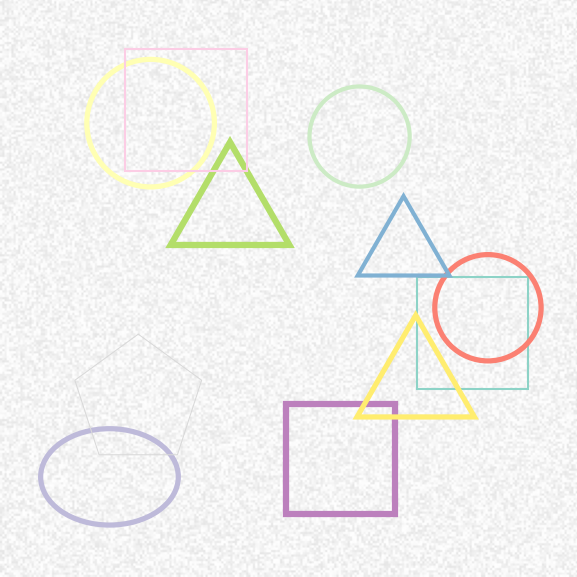[{"shape": "square", "thickness": 1, "radius": 0.48, "center": [0.818, 0.423]}, {"shape": "circle", "thickness": 2.5, "radius": 0.55, "center": [0.261, 0.786]}, {"shape": "oval", "thickness": 2.5, "radius": 0.6, "center": [0.19, 0.173]}, {"shape": "circle", "thickness": 2.5, "radius": 0.46, "center": [0.845, 0.466]}, {"shape": "triangle", "thickness": 2, "radius": 0.46, "center": [0.699, 0.568]}, {"shape": "triangle", "thickness": 3, "radius": 0.59, "center": [0.398, 0.634]}, {"shape": "square", "thickness": 1, "radius": 0.53, "center": [0.323, 0.809]}, {"shape": "pentagon", "thickness": 0.5, "radius": 0.58, "center": [0.239, 0.305]}, {"shape": "square", "thickness": 3, "radius": 0.47, "center": [0.59, 0.204]}, {"shape": "circle", "thickness": 2, "radius": 0.43, "center": [0.623, 0.763]}, {"shape": "triangle", "thickness": 2.5, "radius": 0.59, "center": [0.72, 0.336]}]